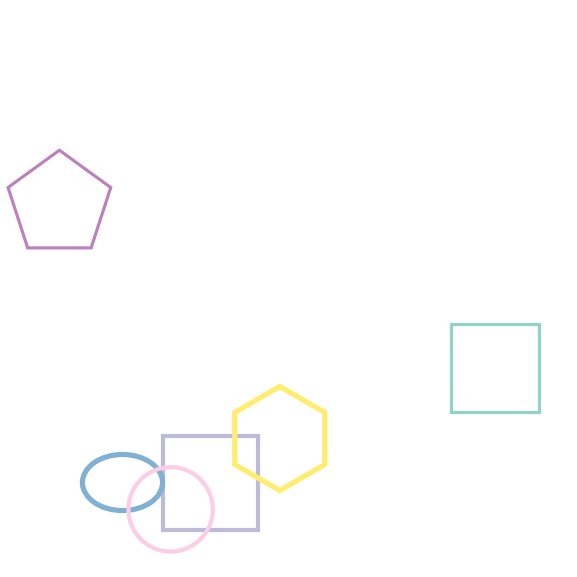[{"shape": "square", "thickness": 1.5, "radius": 0.38, "center": [0.858, 0.362]}, {"shape": "square", "thickness": 2, "radius": 0.41, "center": [0.365, 0.163]}, {"shape": "oval", "thickness": 2.5, "radius": 0.35, "center": [0.212, 0.164]}, {"shape": "circle", "thickness": 2, "radius": 0.37, "center": [0.295, 0.117]}, {"shape": "pentagon", "thickness": 1.5, "radius": 0.47, "center": [0.103, 0.646]}, {"shape": "hexagon", "thickness": 2.5, "radius": 0.45, "center": [0.484, 0.24]}]